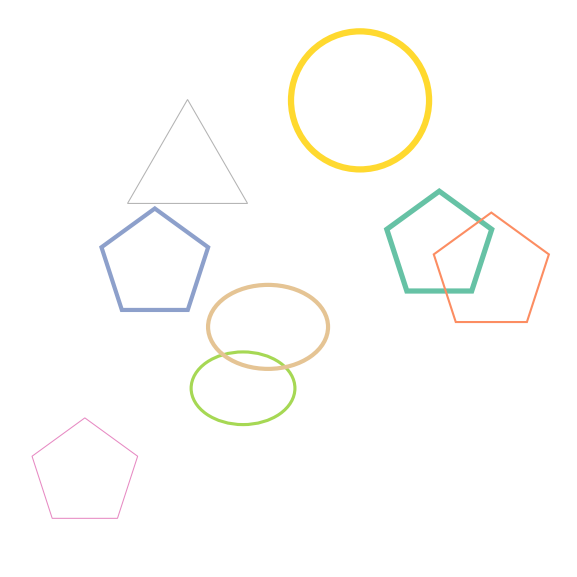[{"shape": "pentagon", "thickness": 2.5, "radius": 0.48, "center": [0.761, 0.573]}, {"shape": "pentagon", "thickness": 1, "radius": 0.52, "center": [0.851, 0.526]}, {"shape": "pentagon", "thickness": 2, "radius": 0.49, "center": [0.268, 0.541]}, {"shape": "pentagon", "thickness": 0.5, "radius": 0.48, "center": [0.147, 0.179]}, {"shape": "oval", "thickness": 1.5, "radius": 0.45, "center": [0.421, 0.327]}, {"shape": "circle", "thickness": 3, "radius": 0.6, "center": [0.623, 0.825]}, {"shape": "oval", "thickness": 2, "radius": 0.52, "center": [0.464, 0.433]}, {"shape": "triangle", "thickness": 0.5, "radius": 0.6, "center": [0.325, 0.707]}]